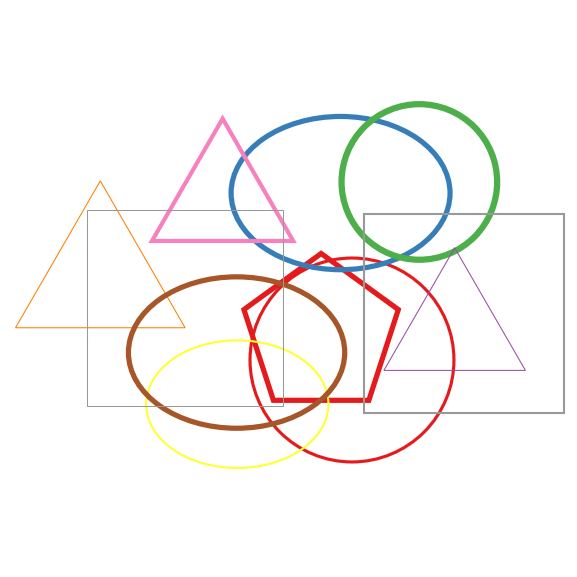[{"shape": "pentagon", "thickness": 2.5, "radius": 0.7, "center": [0.556, 0.42]}, {"shape": "circle", "thickness": 1.5, "radius": 0.88, "center": [0.609, 0.376]}, {"shape": "oval", "thickness": 2.5, "radius": 0.95, "center": [0.59, 0.665]}, {"shape": "circle", "thickness": 3, "radius": 0.67, "center": [0.726, 0.684]}, {"shape": "triangle", "thickness": 0.5, "radius": 0.71, "center": [0.787, 0.428]}, {"shape": "triangle", "thickness": 0.5, "radius": 0.85, "center": [0.174, 0.516]}, {"shape": "oval", "thickness": 1, "radius": 0.79, "center": [0.411, 0.299]}, {"shape": "oval", "thickness": 2.5, "radius": 0.94, "center": [0.41, 0.389]}, {"shape": "triangle", "thickness": 2, "radius": 0.71, "center": [0.385, 0.652]}, {"shape": "square", "thickness": 1, "radius": 0.86, "center": [0.803, 0.456]}, {"shape": "square", "thickness": 0.5, "radius": 0.85, "center": [0.321, 0.466]}]